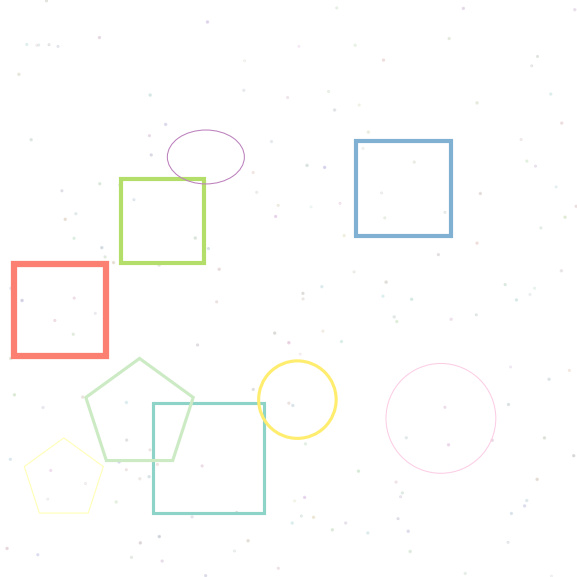[{"shape": "square", "thickness": 1.5, "radius": 0.48, "center": [0.361, 0.206]}, {"shape": "pentagon", "thickness": 0.5, "radius": 0.36, "center": [0.11, 0.169]}, {"shape": "square", "thickness": 3, "radius": 0.4, "center": [0.104, 0.463]}, {"shape": "square", "thickness": 2, "radius": 0.41, "center": [0.698, 0.673]}, {"shape": "square", "thickness": 2, "radius": 0.36, "center": [0.282, 0.617]}, {"shape": "circle", "thickness": 0.5, "radius": 0.48, "center": [0.763, 0.275]}, {"shape": "oval", "thickness": 0.5, "radius": 0.33, "center": [0.356, 0.727]}, {"shape": "pentagon", "thickness": 1.5, "radius": 0.49, "center": [0.242, 0.281]}, {"shape": "circle", "thickness": 1.5, "radius": 0.34, "center": [0.515, 0.307]}]